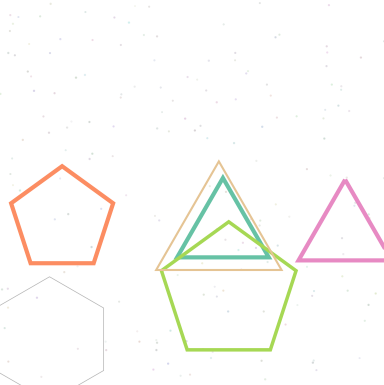[{"shape": "triangle", "thickness": 3, "radius": 0.69, "center": [0.579, 0.4]}, {"shape": "pentagon", "thickness": 3, "radius": 0.7, "center": [0.161, 0.429]}, {"shape": "triangle", "thickness": 3, "radius": 0.7, "center": [0.896, 0.394]}, {"shape": "pentagon", "thickness": 2.5, "radius": 0.92, "center": [0.594, 0.24]}, {"shape": "triangle", "thickness": 1.5, "radius": 0.94, "center": [0.568, 0.393]}, {"shape": "hexagon", "thickness": 0.5, "radius": 0.81, "center": [0.129, 0.119]}]